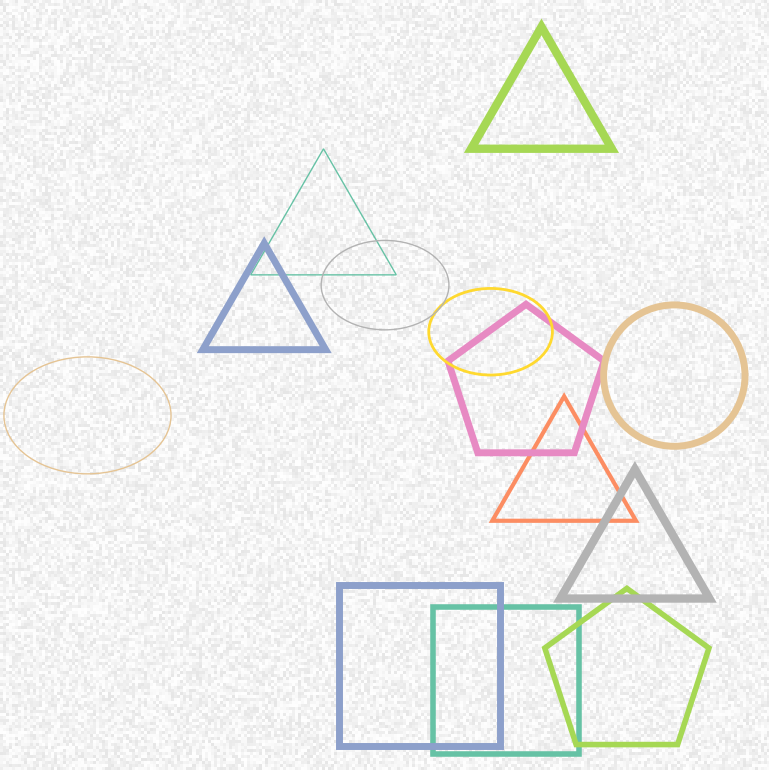[{"shape": "square", "thickness": 2, "radius": 0.48, "center": [0.657, 0.116]}, {"shape": "triangle", "thickness": 0.5, "radius": 0.55, "center": [0.42, 0.698]}, {"shape": "triangle", "thickness": 1.5, "radius": 0.54, "center": [0.733, 0.378]}, {"shape": "triangle", "thickness": 2.5, "radius": 0.46, "center": [0.343, 0.592]}, {"shape": "square", "thickness": 2.5, "radius": 0.52, "center": [0.545, 0.135]}, {"shape": "pentagon", "thickness": 2.5, "radius": 0.53, "center": [0.683, 0.498]}, {"shape": "pentagon", "thickness": 2, "radius": 0.56, "center": [0.814, 0.124]}, {"shape": "triangle", "thickness": 3, "radius": 0.53, "center": [0.703, 0.86]}, {"shape": "oval", "thickness": 1, "radius": 0.4, "center": [0.637, 0.569]}, {"shape": "circle", "thickness": 2.5, "radius": 0.46, "center": [0.876, 0.512]}, {"shape": "oval", "thickness": 0.5, "radius": 0.54, "center": [0.114, 0.461]}, {"shape": "triangle", "thickness": 3, "radius": 0.56, "center": [0.825, 0.279]}, {"shape": "oval", "thickness": 0.5, "radius": 0.41, "center": [0.5, 0.63]}]